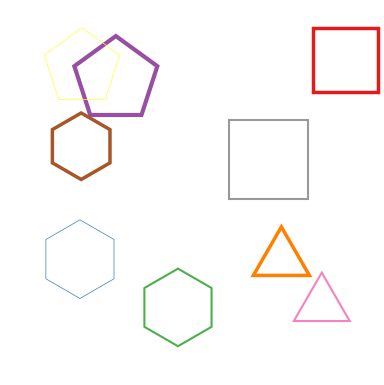[{"shape": "square", "thickness": 2.5, "radius": 0.42, "center": [0.898, 0.844]}, {"shape": "hexagon", "thickness": 0.5, "radius": 0.51, "center": [0.208, 0.327]}, {"shape": "hexagon", "thickness": 1.5, "radius": 0.5, "center": [0.462, 0.201]}, {"shape": "pentagon", "thickness": 3, "radius": 0.57, "center": [0.301, 0.793]}, {"shape": "triangle", "thickness": 2.5, "radius": 0.42, "center": [0.731, 0.327]}, {"shape": "pentagon", "thickness": 0.5, "radius": 0.51, "center": [0.213, 0.825]}, {"shape": "hexagon", "thickness": 2.5, "radius": 0.43, "center": [0.211, 0.62]}, {"shape": "triangle", "thickness": 1.5, "radius": 0.42, "center": [0.836, 0.208]}, {"shape": "square", "thickness": 1.5, "radius": 0.51, "center": [0.697, 0.586]}]